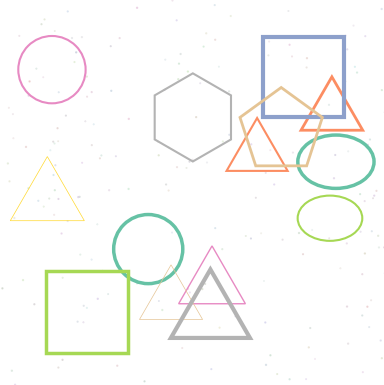[{"shape": "circle", "thickness": 2.5, "radius": 0.45, "center": [0.385, 0.353]}, {"shape": "oval", "thickness": 2.5, "radius": 0.49, "center": [0.873, 0.58]}, {"shape": "triangle", "thickness": 1.5, "radius": 0.46, "center": [0.668, 0.602]}, {"shape": "triangle", "thickness": 2, "radius": 0.46, "center": [0.862, 0.708]}, {"shape": "square", "thickness": 3, "radius": 0.52, "center": [0.789, 0.8]}, {"shape": "triangle", "thickness": 1, "radius": 0.5, "center": [0.551, 0.261]}, {"shape": "circle", "thickness": 1.5, "radius": 0.44, "center": [0.135, 0.819]}, {"shape": "square", "thickness": 2.5, "radius": 0.53, "center": [0.227, 0.189]}, {"shape": "oval", "thickness": 1.5, "radius": 0.42, "center": [0.857, 0.433]}, {"shape": "triangle", "thickness": 0.5, "radius": 0.56, "center": [0.123, 0.482]}, {"shape": "pentagon", "thickness": 2, "radius": 0.56, "center": [0.73, 0.66]}, {"shape": "triangle", "thickness": 0.5, "radius": 0.47, "center": [0.444, 0.217]}, {"shape": "triangle", "thickness": 3, "radius": 0.59, "center": [0.547, 0.182]}, {"shape": "hexagon", "thickness": 1.5, "radius": 0.57, "center": [0.501, 0.695]}]